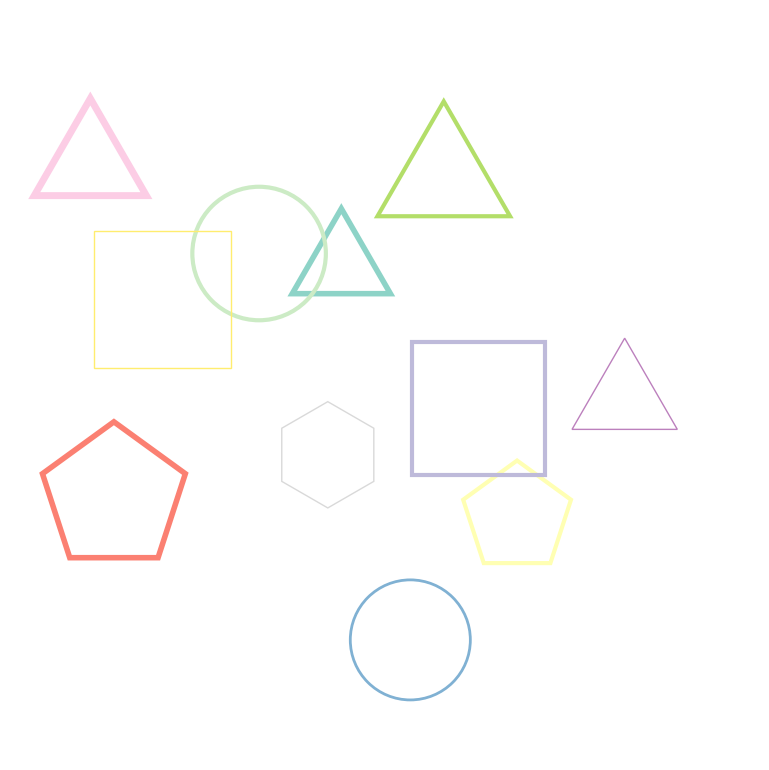[{"shape": "triangle", "thickness": 2, "radius": 0.37, "center": [0.443, 0.655]}, {"shape": "pentagon", "thickness": 1.5, "radius": 0.37, "center": [0.672, 0.328]}, {"shape": "square", "thickness": 1.5, "radius": 0.43, "center": [0.622, 0.47]}, {"shape": "pentagon", "thickness": 2, "radius": 0.49, "center": [0.148, 0.355]}, {"shape": "circle", "thickness": 1, "radius": 0.39, "center": [0.533, 0.169]}, {"shape": "triangle", "thickness": 1.5, "radius": 0.5, "center": [0.576, 0.769]}, {"shape": "triangle", "thickness": 2.5, "radius": 0.42, "center": [0.117, 0.788]}, {"shape": "hexagon", "thickness": 0.5, "radius": 0.35, "center": [0.426, 0.409]}, {"shape": "triangle", "thickness": 0.5, "radius": 0.39, "center": [0.811, 0.482]}, {"shape": "circle", "thickness": 1.5, "radius": 0.43, "center": [0.336, 0.671]}, {"shape": "square", "thickness": 0.5, "radius": 0.45, "center": [0.211, 0.611]}]